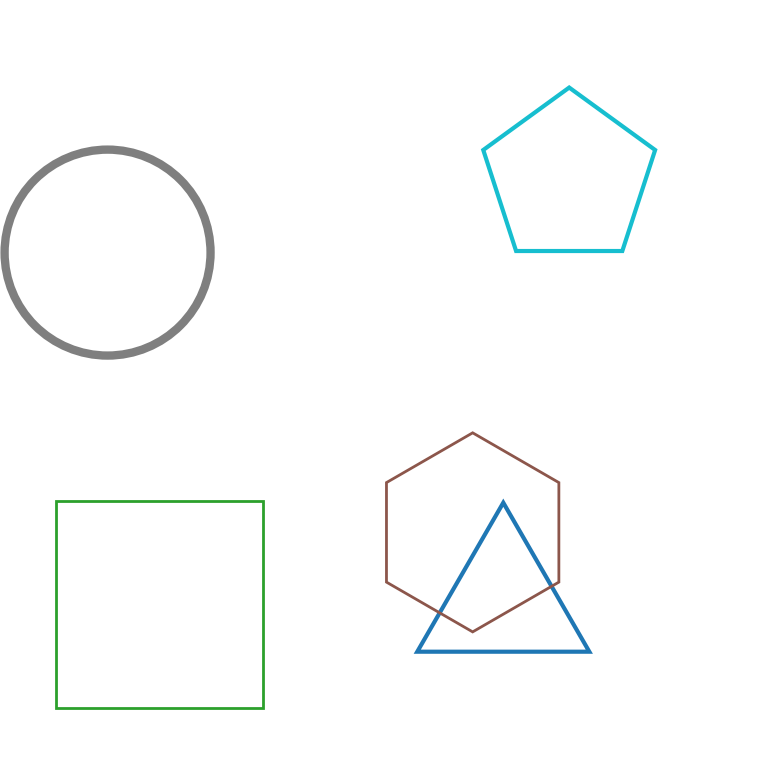[{"shape": "triangle", "thickness": 1.5, "radius": 0.65, "center": [0.654, 0.218]}, {"shape": "square", "thickness": 1, "radius": 0.67, "center": [0.207, 0.215]}, {"shape": "hexagon", "thickness": 1, "radius": 0.65, "center": [0.614, 0.309]}, {"shape": "circle", "thickness": 3, "radius": 0.67, "center": [0.14, 0.672]}, {"shape": "pentagon", "thickness": 1.5, "radius": 0.59, "center": [0.739, 0.769]}]